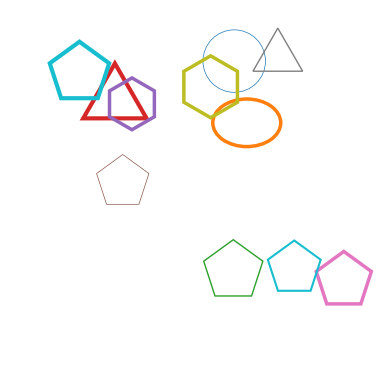[{"shape": "circle", "thickness": 0.5, "radius": 0.41, "center": [0.608, 0.841]}, {"shape": "oval", "thickness": 2.5, "radius": 0.44, "center": [0.641, 0.681]}, {"shape": "pentagon", "thickness": 1, "radius": 0.4, "center": [0.606, 0.297]}, {"shape": "triangle", "thickness": 3, "radius": 0.48, "center": [0.298, 0.74]}, {"shape": "hexagon", "thickness": 2.5, "radius": 0.34, "center": [0.343, 0.73]}, {"shape": "pentagon", "thickness": 0.5, "radius": 0.36, "center": [0.319, 0.527]}, {"shape": "pentagon", "thickness": 2.5, "radius": 0.38, "center": [0.893, 0.272]}, {"shape": "triangle", "thickness": 1, "radius": 0.37, "center": [0.722, 0.852]}, {"shape": "hexagon", "thickness": 2.5, "radius": 0.4, "center": [0.547, 0.775]}, {"shape": "pentagon", "thickness": 1.5, "radius": 0.36, "center": [0.764, 0.303]}, {"shape": "pentagon", "thickness": 3, "radius": 0.41, "center": [0.206, 0.811]}]